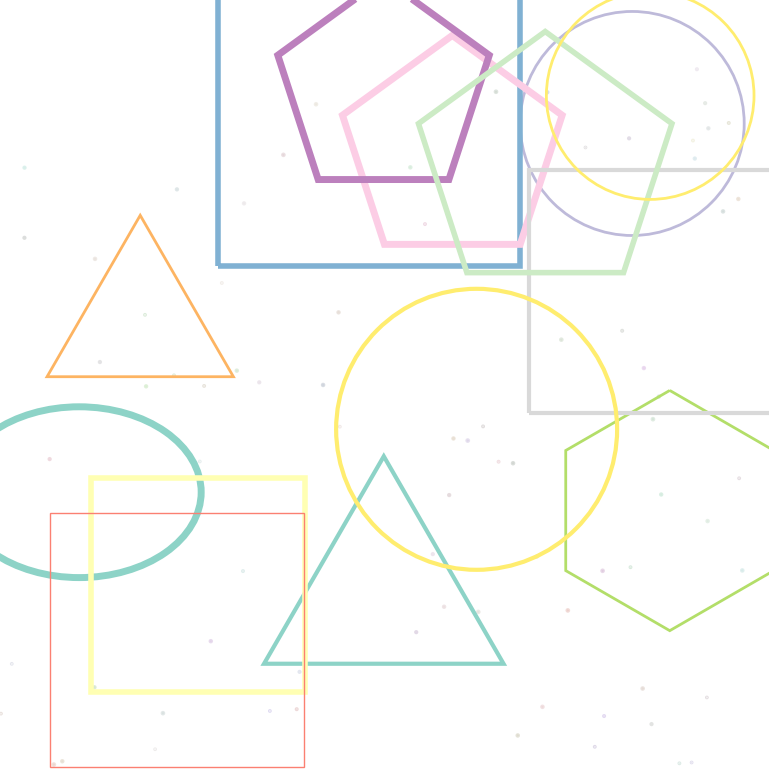[{"shape": "oval", "thickness": 2.5, "radius": 0.79, "center": [0.103, 0.361]}, {"shape": "triangle", "thickness": 1.5, "radius": 0.9, "center": [0.498, 0.228]}, {"shape": "square", "thickness": 2, "radius": 0.69, "center": [0.257, 0.24]}, {"shape": "circle", "thickness": 1, "radius": 0.73, "center": [0.821, 0.84]}, {"shape": "square", "thickness": 0.5, "radius": 0.82, "center": [0.23, 0.169]}, {"shape": "square", "thickness": 2, "radius": 0.98, "center": [0.479, 0.85]}, {"shape": "triangle", "thickness": 1, "radius": 0.7, "center": [0.182, 0.581]}, {"shape": "hexagon", "thickness": 1, "radius": 0.78, "center": [0.87, 0.337]}, {"shape": "pentagon", "thickness": 2.5, "radius": 0.75, "center": [0.587, 0.804]}, {"shape": "square", "thickness": 1.5, "radius": 0.79, "center": [0.845, 0.622]}, {"shape": "pentagon", "thickness": 2.5, "radius": 0.72, "center": [0.498, 0.884]}, {"shape": "pentagon", "thickness": 2, "radius": 0.87, "center": [0.708, 0.786]}, {"shape": "circle", "thickness": 1, "radius": 0.67, "center": [0.844, 0.876]}, {"shape": "circle", "thickness": 1.5, "radius": 0.91, "center": [0.619, 0.442]}]